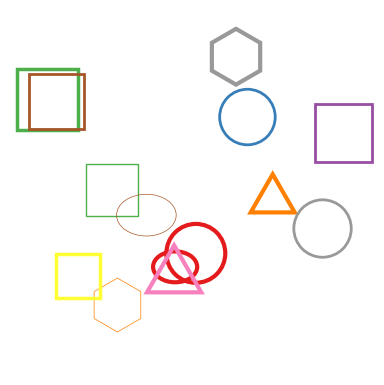[{"shape": "circle", "thickness": 3, "radius": 0.38, "center": [0.509, 0.342]}, {"shape": "oval", "thickness": 3, "radius": 0.29, "center": [0.455, 0.307]}, {"shape": "circle", "thickness": 2, "radius": 0.36, "center": [0.643, 0.696]}, {"shape": "square", "thickness": 1, "radius": 0.34, "center": [0.291, 0.506]}, {"shape": "square", "thickness": 2.5, "radius": 0.39, "center": [0.123, 0.741]}, {"shape": "square", "thickness": 2, "radius": 0.38, "center": [0.892, 0.655]}, {"shape": "triangle", "thickness": 3, "radius": 0.33, "center": [0.708, 0.481]}, {"shape": "hexagon", "thickness": 0.5, "radius": 0.35, "center": [0.305, 0.208]}, {"shape": "square", "thickness": 2.5, "radius": 0.29, "center": [0.203, 0.284]}, {"shape": "oval", "thickness": 0.5, "radius": 0.39, "center": [0.38, 0.441]}, {"shape": "square", "thickness": 2, "radius": 0.36, "center": [0.146, 0.736]}, {"shape": "triangle", "thickness": 3, "radius": 0.41, "center": [0.452, 0.281]}, {"shape": "circle", "thickness": 2, "radius": 0.37, "center": [0.838, 0.406]}, {"shape": "hexagon", "thickness": 3, "radius": 0.36, "center": [0.613, 0.853]}]